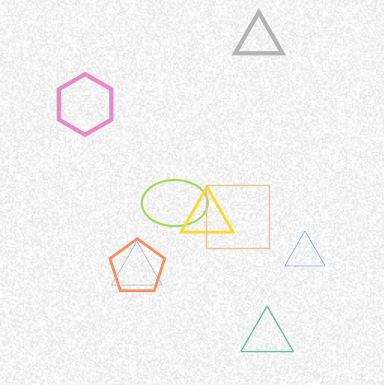[{"shape": "triangle", "thickness": 1, "radius": 0.39, "center": [0.694, 0.126]}, {"shape": "pentagon", "thickness": 2, "radius": 0.37, "center": [0.357, 0.305]}, {"shape": "triangle", "thickness": 0.5, "radius": 0.3, "center": [0.792, 0.34]}, {"shape": "hexagon", "thickness": 3, "radius": 0.39, "center": [0.221, 0.729]}, {"shape": "oval", "thickness": 1.5, "radius": 0.43, "center": [0.454, 0.473]}, {"shape": "triangle", "thickness": 2, "radius": 0.39, "center": [0.538, 0.436]}, {"shape": "square", "thickness": 1, "radius": 0.41, "center": [0.616, 0.437]}, {"shape": "triangle", "thickness": 3, "radius": 0.36, "center": [0.672, 0.897]}, {"shape": "triangle", "thickness": 0.5, "radius": 0.38, "center": [0.355, 0.297]}]